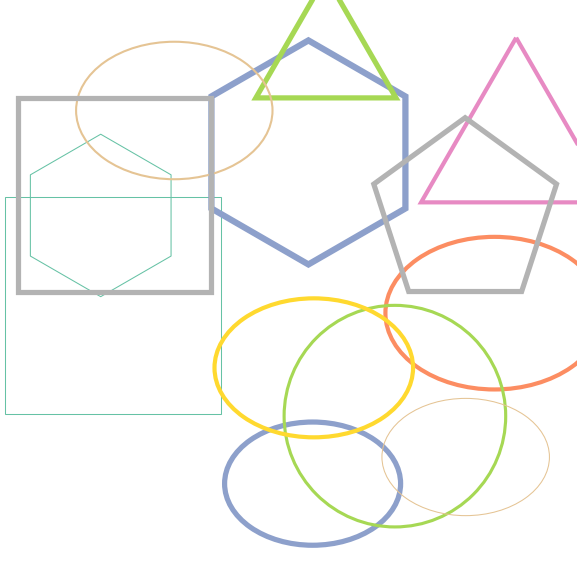[{"shape": "hexagon", "thickness": 0.5, "radius": 0.7, "center": [0.174, 0.626]}, {"shape": "square", "thickness": 0.5, "radius": 0.94, "center": [0.196, 0.47]}, {"shape": "oval", "thickness": 2, "radius": 0.94, "center": [0.856, 0.457]}, {"shape": "oval", "thickness": 2.5, "radius": 0.76, "center": [0.541, 0.162]}, {"shape": "hexagon", "thickness": 3, "radius": 0.97, "center": [0.534, 0.735]}, {"shape": "triangle", "thickness": 2, "radius": 0.95, "center": [0.894, 0.744]}, {"shape": "triangle", "thickness": 2.5, "radius": 0.7, "center": [0.564, 0.9]}, {"shape": "circle", "thickness": 1.5, "radius": 0.96, "center": [0.684, 0.279]}, {"shape": "oval", "thickness": 2, "radius": 0.86, "center": [0.543, 0.362]}, {"shape": "oval", "thickness": 0.5, "radius": 0.73, "center": [0.806, 0.208]}, {"shape": "oval", "thickness": 1, "radius": 0.85, "center": [0.302, 0.808]}, {"shape": "square", "thickness": 2.5, "radius": 0.84, "center": [0.198, 0.662]}, {"shape": "pentagon", "thickness": 2.5, "radius": 0.83, "center": [0.805, 0.629]}]